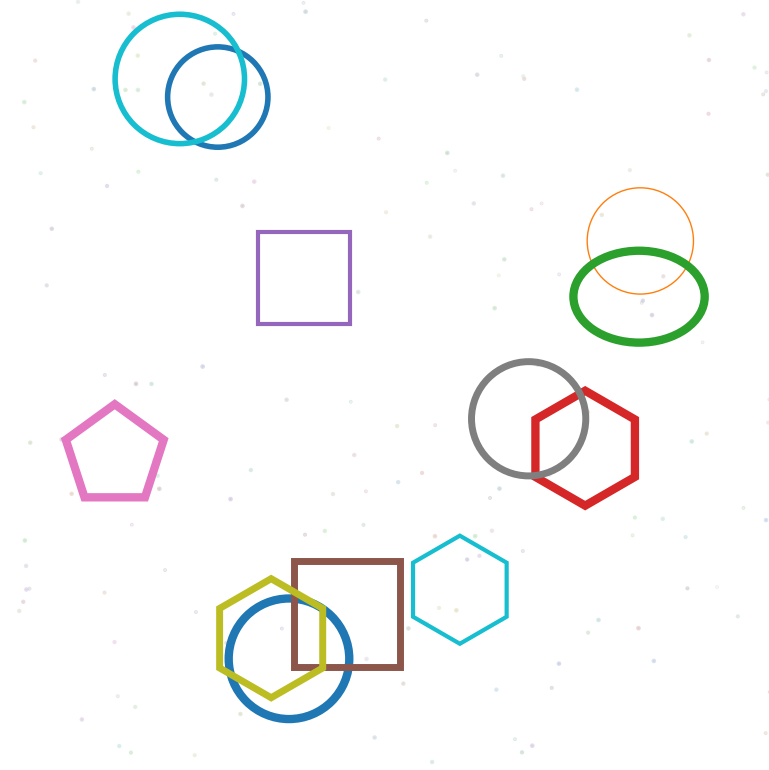[{"shape": "circle", "thickness": 3, "radius": 0.39, "center": [0.375, 0.144]}, {"shape": "circle", "thickness": 2, "radius": 0.33, "center": [0.283, 0.874]}, {"shape": "circle", "thickness": 0.5, "radius": 0.35, "center": [0.832, 0.687]}, {"shape": "oval", "thickness": 3, "radius": 0.43, "center": [0.83, 0.615]}, {"shape": "hexagon", "thickness": 3, "radius": 0.37, "center": [0.76, 0.418]}, {"shape": "square", "thickness": 1.5, "radius": 0.3, "center": [0.395, 0.639]}, {"shape": "square", "thickness": 2.5, "radius": 0.34, "center": [0.451, 0.203]}, {"shape": "pentagon", "thickness": 3, "radius": 0.33, "center": [0.149, 0.408]}, {"shape": "circle", "thickness": 2.5, "radius": 0.37, "center": [0.687, 0.456]}, {"shape": "hexagon", "thickness": 2.5, "radius": 0.39, "center": [0.352, 0.171]}, {"shape": "hexagon", "thickness": 1.5, "radius": 0.35, "center": [0.597, 0.234]}, {"shape": "circle", "thickness": 2, "radius": 0.42, "center": [0.234, 0.897]}]